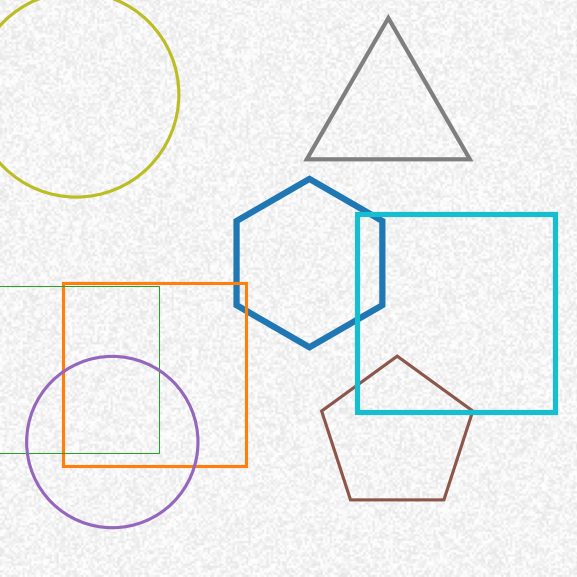[{"shape": "hexagon", "thickness": 3, "radius": 0.73, "center": [0.536, 0.544]}, {"shape": "square", "thickness": 1.5, "radius": 0.79, "center": [0.268, 0.351]}, {"shape": "square", "thickness": 0.5, "radius": 0.72, "center": [0.131, 0.36]}, {"shape": "circle", "thickness": 1.5, "radius": 0.74, "center": [0.194, 0.234]}, {"shape": "pentagon", "thickness": 1.5, "radius": 0.69, "center": [0.688, 0.245]}, {"shape": "triangle", "thickness": 2, "radius": 0.82, "center": [0.672, 0.805]}, {"shape": "circle", "thickness": 1.5, "radius": 0.89, "center": [0.132, 0.836]}, {"shape": "square", "thickness": 2.5, "radius": 0.86, "center": [0.79, 0.457]}]